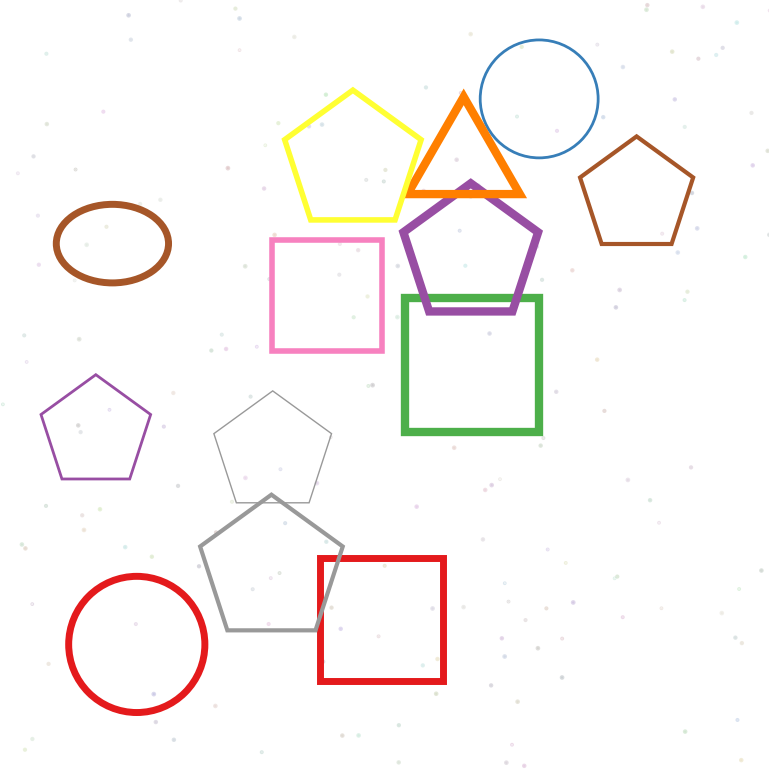[{"shape": "circle", "thickness": 2.5, "radius": 0.44, "center": [0.178, 0.163]}, {"shape": "square", "thickness": 2.5, "radius": 0.4, "center": [0.495, 0.195]}, {"shape": "circle", "thickness": 1, "radius": 0.38, "center": [0.7, 0.872]}, {"shape": "square", "thickness": 3, "radius": 0.43, "center": [0.613, 0.526]}, {"shape": "pentagon", "thickness": 3, "radius": 0.46, "center": [0.611, 0.67]}, {"shape": "pentagon", "thickness": 1, "radius": 0.37, "center": [0.124, 0.439]}, {"shape": "triangle", "thickness": 3, "radius": 0.42, "center": [0.602, 0.79]}, {"shape": "pentagon", "thickness": 2, "radius": 0.47, "center": [0.458, 0.79]}, {"shape": "pentagon", "thickness": 1.5, "radius": 0.39, "center": [0.827, 0.746]}, {"shape": "oval", "thickness": 2.5, "radius": 0.36, "center": [0.146, 0.684]}, {"shape": "square", "thickness": 2, "radius": 0.36, "center": [0.425, 0.617]}, {"shape": "pentagon", "thickness": 0.5, "radius": 0.4, "center": [0.354, 0.412]}, {"shape": "pentagon", "thickness": 1.5, "radius": 0.49, "center": [0.353, 0.26]}]